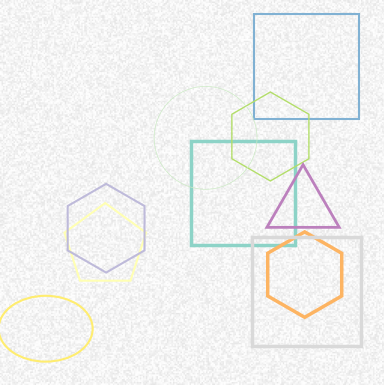[{"shape": "square", "thickness": 2.5, "radius": 0.68, "center": [0.632, 0.499]}, {"shape": "pentagon", "thickness": 1.5, "radius": 0.56, "center": [0.273, 0.361]}, {"shape": "hexagon", "thickness": 1.5, "radius": 0.58, "center": [0.276, 0.407]}, {"shape": "square", "thickness": 1.5, "radius": 0.68, "center": [0.796, 0.828]}, {"shape": "hexagon", "thickness": 2.5, "radius": 0.55, "center": [0.791, 0.287]}, {"shape": "hexagon", "thickness": 1, "radius": 0.58, "center": [0.702, 0.645]}, {"shape": "square", "thickness": 2.5, "radius": 0.7, "center": [0.796, 0.243]}, {"shape": "triangle", "thickness": 2, "radius": 0.54, "center": [0.787, 0.464]}, {"shape": "circle", "thickness": 0.5, "radius": 0.67, "center": [0.534, 0.642]}, {"shape": "oval", "thickness": 1.5, "radius": 0.61, "center": [0.119, 0.146]}]